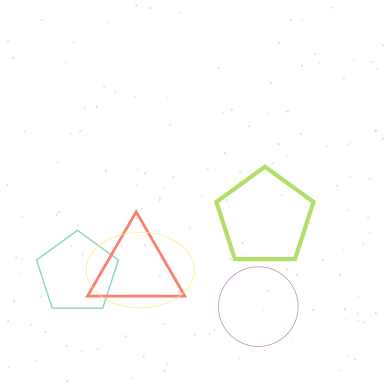[{"shape": "pentagon", "thickness": 1, "radius": 0.56, "center": [0.201, 0.29]}, {"shape": "triangle", "thickness": 2, "radius": 0.73, "center": [0.354, 0.304]}, {"shape": "pentagon", "thickness": 3, "radius": 0.66, "center": [0.688, 0.434]}, {"shape": "circle", "thickness": 0.5, "radius": 0.52, "center": [0.671, 0.204]}, {"shape": "oval", "thickness": 0.5, "radius": 0.7, "center": [0.364, 0.299]}]